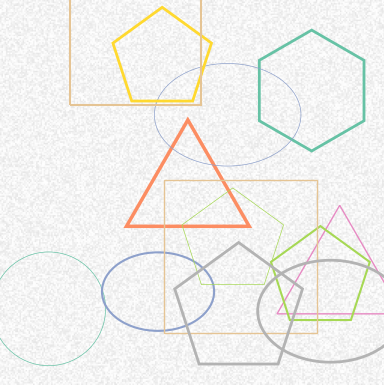[{"shape": "circle", "thickness": 0.5, "radius": 0.74, "center": [0.126, 0.198]}, {"shape": "hexagon", "thickness": 2, "radius": 0.78, "center": [0.81, 0.765]}, {"shape": "triangle", "thickness": 2.5, "radius": 0.92, "center": [0.488, 0.504]}, {"shape": "oval", "thickness": 0.5, "radius": 0.95, "center": [0.591, 0.702]}, {"shape": "oval", "thickness": 1.5, "radius": 0.73, "center": [0.411, 0.243]}, {"shape": "triangle", "thickness": 1, "radius": 0.94, "center": [0.882, 0.279]}, {"shape": "pentagon", "thickness": 0.5, "radius": 0.69, "center": [0.605, 0.373]}, {"shape": "pentagon", "thickness": 1.5, "radius": 0.67, "center": [0.832, 0.278]}, {"shape": "pentagon", "thickness": 2, "radius": 0.67, "center": [0.421, 0.846]}, {"shape": "square", "thickness": 1, "radius": 0.99, "center": [0.625, 0.334]}, {"shape": "square", "thickness": 1.5, "radius": 0.85, "center": [0.352, 0.898]}, {"shape": "pentagon", "thickness": 2, "radius": 0.87, "center": [0.62, 0.196]}, {"shape": "oval", "thickness": 2, "radius": 0.95, "center": [0.858, 0.192]}]